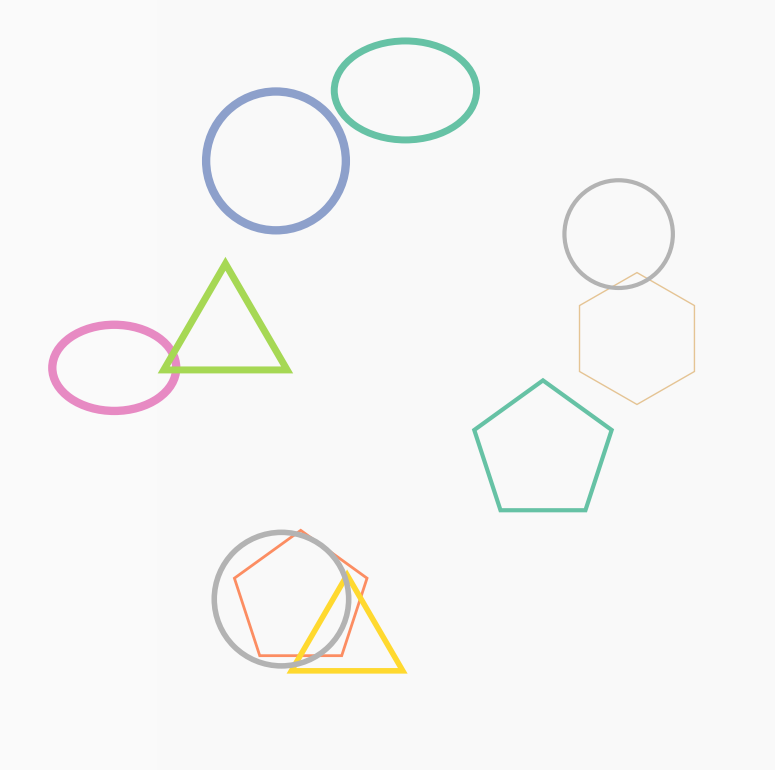[{"shape": "pentagon", "thickness": 1.5, "radius": 0.47, "center": [0.701, 0.413]}, {"shape": "oval", "thickness": 2.5, "radius": 0.46, "center": [0.523, 0.883]}, {"shape": "pentagon", "thickness": 1, "radius": 0.45, "center": [0.388, 0.221]}, {"shape": "circle", "thickness": 3, "radius": 0.45, "center": [0.356, 0.791]}, {"shape": "oval", "thickness": 3, "radius": 0.4, "center": [0.147, 0.522]}, {"shape": "triangle", "thickness": 2.5, "radius": 0.46, "center": [0.291, 0.566]}, {"shape": "triangle", "thickness": 2, "radius": 0.41, "center": [0.448, 0.17]}, {"shape": "hexagon", "thickness": 0.5, "radius": 0.43, "center": [0.822, 0.56]}, {"shape": "circle", "thickness": 2, "radius": 0.43, "center": [0.363, 0.222]}, {"shape": "circle", "thickness": 1.5, "radius": 0.35, "center": [0.798, 0.696]}]